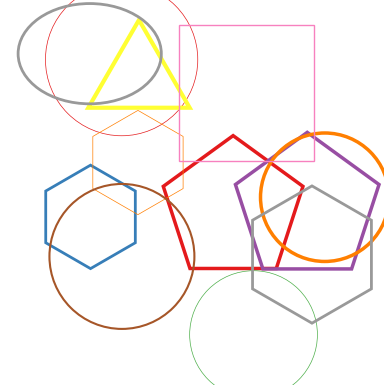[{"shape": "circle", "thickness": 0.5, "radius": 0.99, "center": [0.316, 0.845]}, {"shape": "pentagon", "thickness": 2.5, "radius": 0.95, "center": [0.606, 0.457]}, {"shape": "hexagon", "thickness": 2, "radius": 0.67, "center": [0.235, 0.437]}, {"shape": "circle", "thickness": 0.5, "radius": 0.83, "center": [0.659, 0.131]}, {"shape": "pentagon", "thickness": 2.5, "radius": 0.98, "center": [0.798, 0.46]}, {"shape": "hexagon", "thickness": 0.5, "radius": 0.68, "center": [0.358, 0.578]}, {"shape": "circle", "thickness": 2.5, "radius": 0.83, "center": [0.844, 0.488]}, {"shape": "triangle", "thickness": 3, "radius": 0.76, "center": [0.361, 0.796]}, {"shape": "circle", "thickness": 1.5, "radius": 0.94, "center": [0.317, 0.334]}, {"shape": "square", "thickness": 1, "radius": 0.88, "center": [0.641, 0.758]}, {"shape": "hexagon", "thickness": 2, "radius": 0.89, "center": [0.81, 0.339]}, {"shape": "oval", "thickness": 2, "radius": 0.93, "center": [0.233, 0.861]}]